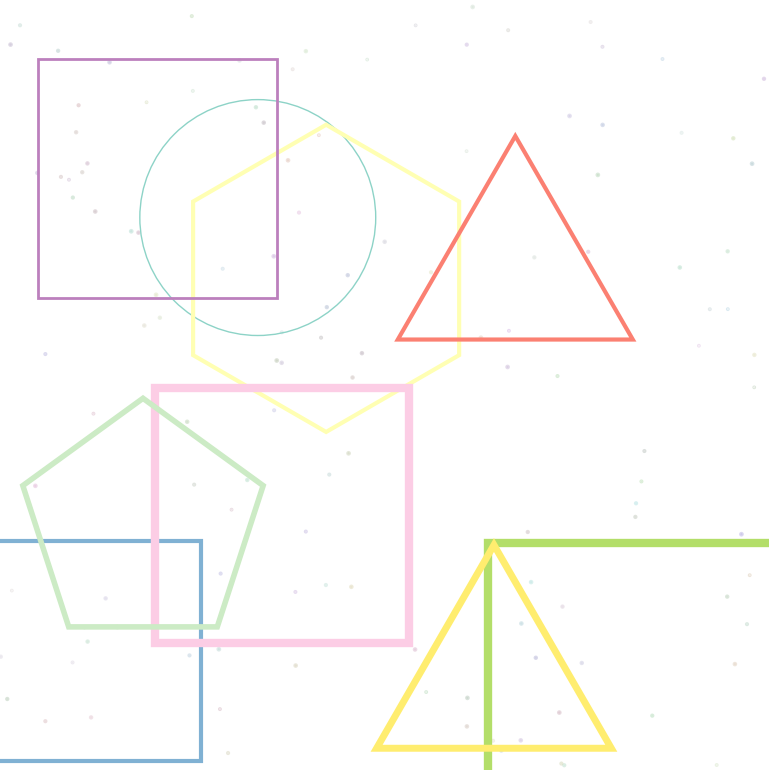[{"shape": "circle", "thickness": 0.5, "radius": 0.77, "center": [0.335, 0.717]}, {"shape": "hexagon", "thickness": 1.5, "radius": 1.0, "center": [0.424, 0.639]}, {"shape": "triangle", "thickness": 1.5, "radius": 0.88, "center": [0.669, 0.647]}, {"shape": "square", "thickness": 1.5, "radius": 0.71, "center": [0.118, 0.154]}, {"shape": "square", "thickness": 3, "radius": 0.93, "center": [0.819, 0.109]}, {"shape": "square", "thickness": 3, "radius": 0.83, "center": [0.366, 0.33]}, {"shape": "square", "thickness": 1, "radius": 0.78, "center": [0.204, 0.768]}, {"shape": "pentagon", "thickness": 2, "radius": 0.82, "center": [0.186, 0.319]}, {"shape": "triangle", "thickness": 2.5, "radius": 0.88, "center": [0.642, 0.116]}]